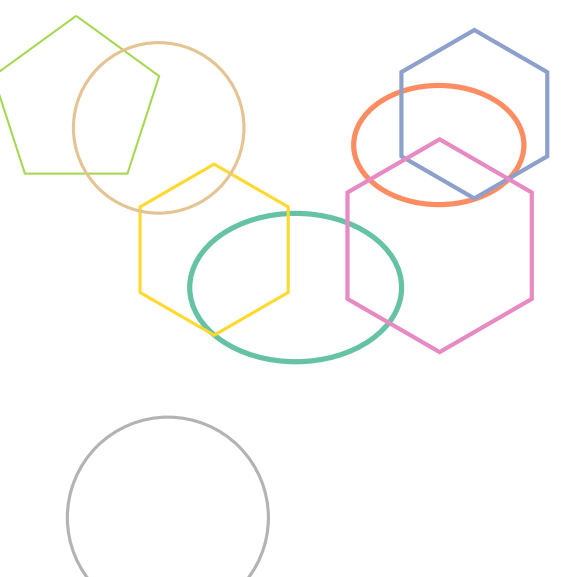[{"shape": "oval", "thickness": 2.5, "radius": 0.92, "center": [0.512, 0.501]}, {"shape": "oval", "thickness": 2.5, "radius": 0.74, "center": [0.76, 0.748]}, {"shape": "hexagon", "thickness": 2, "radius": 0.73, "center": [0.821, 0.801]}, {"shape": "hexagon", "thickness": 2, "radius": 0.92, "center": [0.761, 0.574]}, {"shape": "pentagon", "thickness": 1, "radius": 0.76, "center": [0.132, 0.821]}, {"shape": "hexagon", "thickness": 1.5, "radius": 0.74, "center": [0.371, 0.567]}, {"shape": "circle", "thickness": 1.5, "radius": 0.74, "center": [0.275, 0.778]}, {"shape": "circle", "thickness": 1.5, "radius": 0.87, "center": [0.291, 0.103]}]